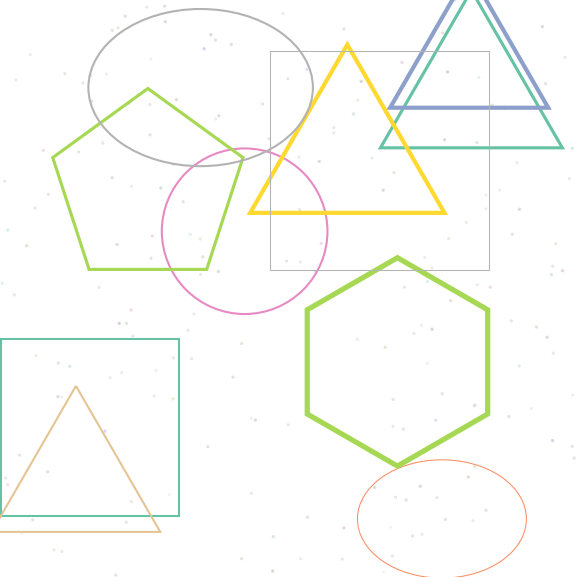[{"shape": "square", "thickness": 1, "radius": 0.77, "center": [0.155, 0.259]}, {"shape": "triangle", "thickness": 1.5, "radius": 0.91, "center": [0.816, 0.834]}, {"shape": "oval", "thickness": 0.5, "radius": 0.73, "center": [0.765, 0.101]}, {"shape": "triangle", "thickness": 2, "radius": 0.79, "center": [0.812, 0.892]}, {"shape": "circle", "thickness": 1, "radius": 0.72, "center": [0.424, 0.599]}, {"shape": "hexagon", "thickness": 2.5, "radius": 0.9, "center": [0.688, 0.372]}, {"shape": "pentagon", "thickness": 1.5, "radius": 0.87, "center": [0.256, 0.673]}, {"shape": "triangle", "thickness": 2, "radius": 0.97, "center": [0.601, 0.728]}, {"shape": "triangle", "thickness": 1, "radius": 0.84, "center": [0.132, 0.162]}, {"shape": "square", "thickness": 0.5, "radius": 0.95, "center": [0.657, 0.721]}, {"shape": "oval", "thickness": 1, "radius": 0.97, "center": [0.347, 0.847]}]